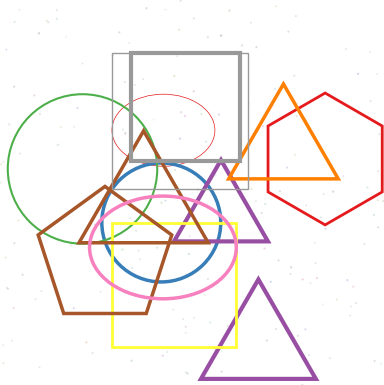[{"shape": "oval", "thickness": 0.5, "radius": 0.67, "center": [0.424, 0.662]}, {"shape": "hexagon", "thickness": 2, "radius": 0.86, "center": [0.844, 0.587]}, {"shape": "circle", "thickness": 2.5, "radius": 0.77, "center": [0.419, 0.422]}, {"shape": "circle", "thickness": 1.5, "radius": 0.97, "center": [0.214, 0.561]}, {"shape": "triangle", "thickness": 3, "radius": 0.86, "center": [0.671, 0.102]}, {"shape": "triangle", "thickness": 3, "radius": 0.7, "center": [0.574, 0.443]}, {"shape": "triangle", "thickness": 2.5, "radius": 0.82, "center": [0.736, 0.618]}, {"shape": "square", "thickness": 2, "radius": 0.81, "center": [0.452, 0.26]}, {"shape": "triangle", "thickness": 2.5, "radius": 0.97, "center": [0.373, 0.466]}, {"shape": "pentagon", "thickness": 2.5, "radius": 0.91, "center": [0.273, 0.333]}, {"shape": "oval", "thickness": 2.5, "radius": 0.95, "center": [0.423, 0.357]}, {"shape": "square", "thickness": 1, "radius": 0.88, "center": [0.467, 0.686]}, {"shape": "square", "thickness": 3, "radius": 0.7, "center": [0.482, 0.722]}]